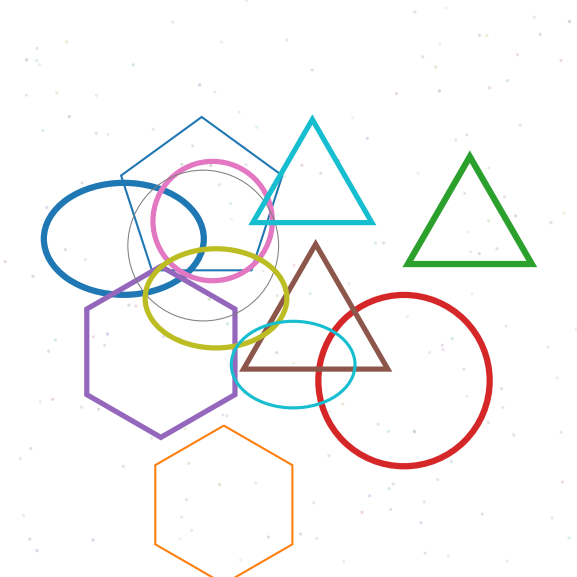[{"shape": "oval", "thickness": 3, "radius": 0.69, "center": [0.214, 0.586]}, {"shape": "pentagon", "thickness": 1, "radius": 0.73, "center": [0.349, 0.65]}, {"shape": "hexagon", "thickness": 1, "radius": 0.69, "center": [0.388, 0.125]}, {"shape": "triangle", "thickness": 3, "radius": 0.62, "center": [0.814, 0.604]}, {"shape": "circle", "thickness": 3, "radius": 0.74, "center": [0.7, 0.34]}, {"shape": "hexagon", "thickness": 2.5, "radius": 0.74, "center": [0.279, 0.39]}, {"shape": "triangle", "thickness": 2.5, "radius": 0.72, "center": [0.547, 0.432]}, {"shape": "circle", "thickness": 2.5, "radius": 0.52, "center": [0.368, 0.616]}, {"shape": "circle", "thickness": 0.5, "radius": 0.65, "center": [0.352, 0.574]}, {"shape": "oval", "thickness": 2.5, "radius": 0.61, "center": [0.374, 0.483]}, {"shape": "oval", "thickness": 1.5, "radius": 0.54, "center": [0.508, 0.368]}, {"shape": "triangle", "thickness": 2.5, "radius": 0.6, "center": [0.541, 0.673]}]